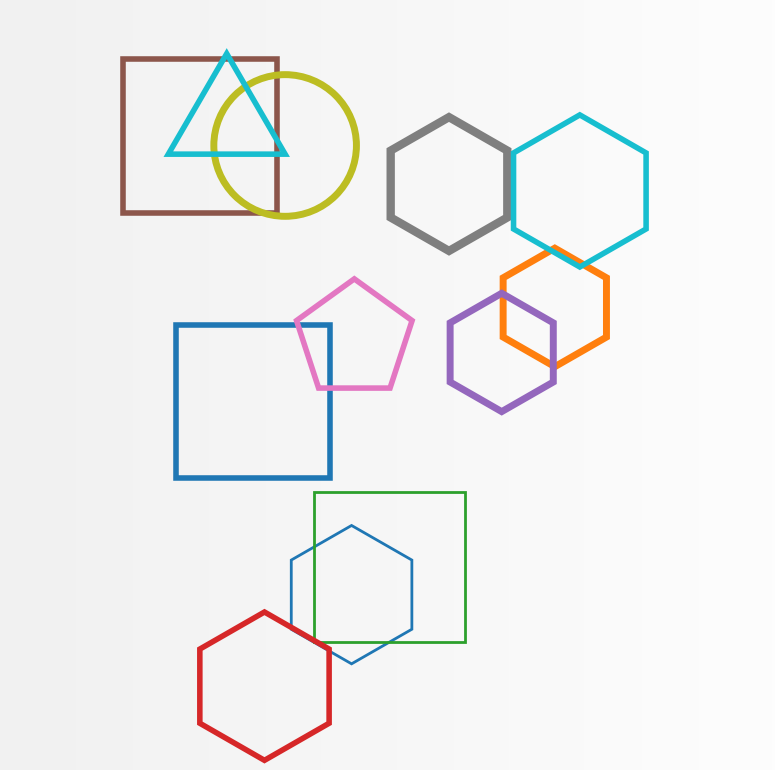[{"shape": "hexagon", "thickness": 1, "radius": 0.45, "center": [0.454, 0.228]}, {"shape": "square", "thickness": 2, "radius": 0.5, "center": [0.327, 0.479]}, {"shape": "hexagon", "thickness": 2.5, "radius": 0.38, "center": [0.716, 0.601]}, {"shape": "square", "thickness": 1, "radius": 0.49, "center": [0.502, 0.264]}, {"shape": "hexagon", "thickness": 2, "radius": 0.48, "center": [0.341, 0.109]}, {"shape": "hexagon", "thickness": 2.5, "radius": 0.38, "center": [0.647, 0.542]}, {"shape": "square", "thickness": 2, "radius": 0.5, "center": [0.258, 0.823]}, {"shape": "pentagon", "thickness": 2, "radius": 0.39, "center": [0.457, 0.559]}, {"shape": "hexagon", "thickness": 3, "radius": 0.43, "center": [0.579, 0.761]}, {"shape": "circle", "thickness": 2.5, "radius": 0.46, "center": [0.368, 0.811]}, {"shape": "triangle", "thickness": 2, "radius": 0.44, "center": [0.293, 0.843]}, {"shape": "hexagon", "thickness": 2, "radius": 0.49, "center": [0.748, 0.752]}]